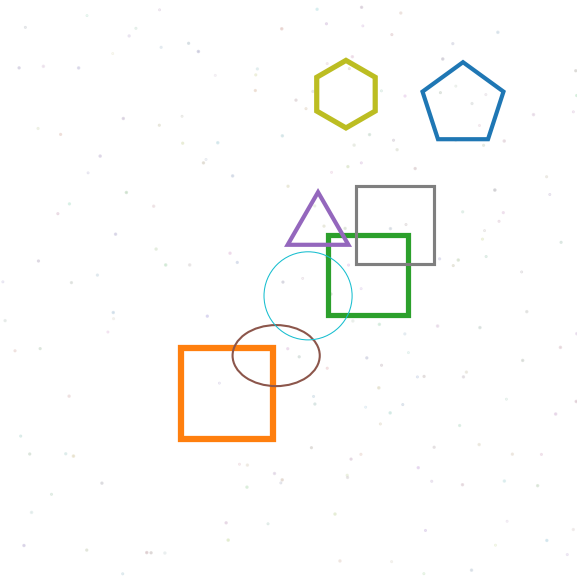[{"shape": "pentagon", "thickness": 2, "radius": 0.37, "center": [0.802, 0.818]}, {"shape": "square", "thickness": 3, "radius": 0.4, "center": [0.393, 0.318]}, {"shape": "square", "thickness": 2.5, "radius": 0.35, "center": [0.638, 0.523]}, {"shape": "triangle", "thickness": 2, "radius": 0.3, "center": [0.551, 0.606]}, {"shape": "oval", "thickness": 1, "radius": 0.38, "center": [0.478, 0.383]}, {"shape": "square", "thickness": 1.5, "radius": 0.34, "center": [0.684, 0.61]}, {"shape": "hexagon", "thickness": 2.5, "radius": 0.29, "center": [0.599, 0.836]}, {"shape": "circle", "thickness": 0.5, "radius": 0.38, "center": [0.533, 0.487]}]